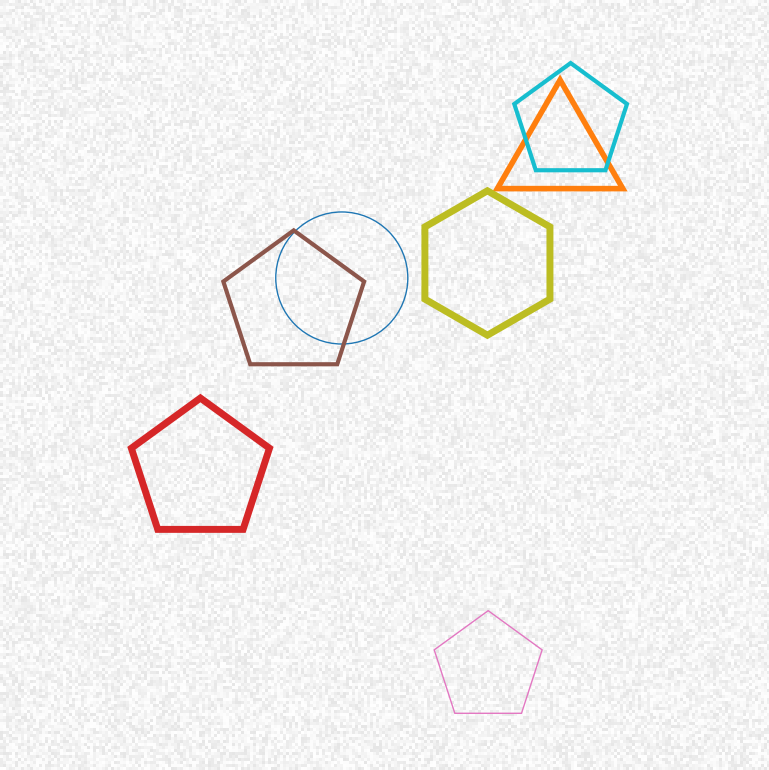[{"shape": "circle", "thickness": 0.5, "radius": 0.43, "center": [0.444, 0.639]}, {"shape": "triangle", "thickness": 2, "radius": 0.47, "center": [0.727, 0.802]}, {"shape": "pentagon", "thickness": 2.5, "radius": 0.47, "center": [0.26, 0.389]}, {"shape": "pentagon", "thickness": 1.5, "radius": 0.48, "center": [0.381, 0.605]}, {"shape": "pentagon", "thickness": 0.5, "radius": 0.37, "center": [0.634, 0.133]}, {"shape": "hexagon", "thickness": 2.5, "radius": 0.47, "center": [0.633, 0.658]}, {"shape": "pentagon", "thickness": 1.5, "radius": 0.38, "center": [0.741, 0.841]}]